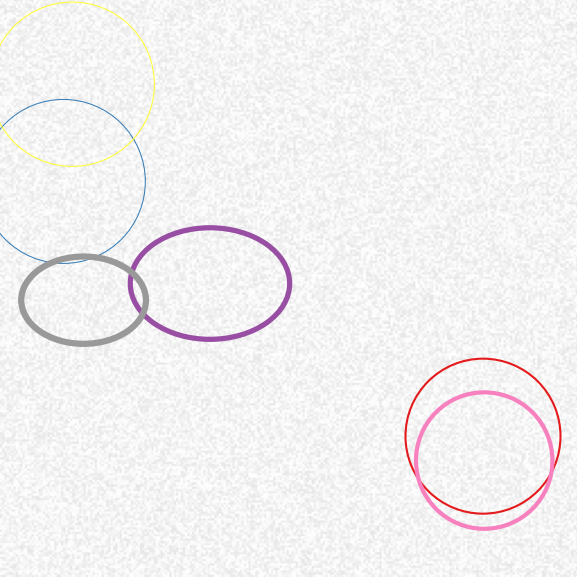[{"shape": "circle", "thickness": 1, "radius": 0.67, "center": [0.836, 0.244]}, {"shape": "circle", "thickness": 0.5, "radius": 0.71, "center": [0.11, 0.685]}, {"shape": "oval", "thickness": 2.5, "radius": 0.69, "center": [0.364, 0.508]}, {"shape": "circle", "thickness": 0.5, "radius": 0.71, "center": [0.125, 0.853]}, {"shape": "circle", "thickness": 2, "radius": 0.59, "center": [0.838, 0.202]}, {"shape": "oval", "thickness": 3, "radius": 0.54, "center": [0.145, 0.479]}]